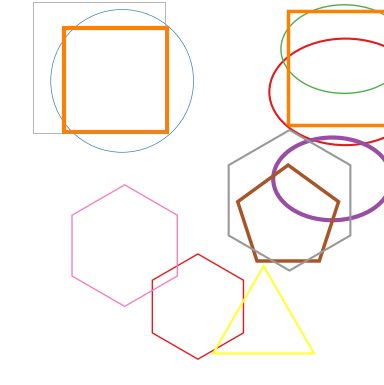[{"shape": "oval", "thickness": 1.5, "radius": 0.99, "center": [0.897, 0.761]}, {"shape": "hexagon", "thickness": 1, "radius": 0.68, "center": [0.514, 0.204]}, {"shape": "circle", "thickness": 0.5, "radius": 0.93, "center": [0.317, 0.79]}, {"shape": "oval", "thickness": 1, "radius": 0.82, "center": [0.894, 0.873]}, {"shape": "oval", "thickness": 3, "radius": 0.77, "center": [0.863, 0.535]}, {"shape": "square", "thickness": 2.5, "radius": 0.74, "center": [0.896, 0.823]}, {"shape": "square", "thickness": 3, "radius": 0.67, "center": [0.299, 0.793]}, {"shape": "triangle", "thickness": 1.5, "radius": 0.76, "center": [0.685, 0.158]}, {"shape": "pentagon", "thickness": 2.5, "radius": 0.69, "center": [0.748, 0.434]}, {"shape": "hexagon", "thickness": 1, "radius": 0.79, "center": [0.324, 0.362]}, {"shape": "hexagon", "thickness": 1.5, "radius": 0.91, "center": [0.752, 0.48]}, {"shape": "square", "thickness": 0.5, "radius": 0.85, "center": [0.258, 0.824]}]